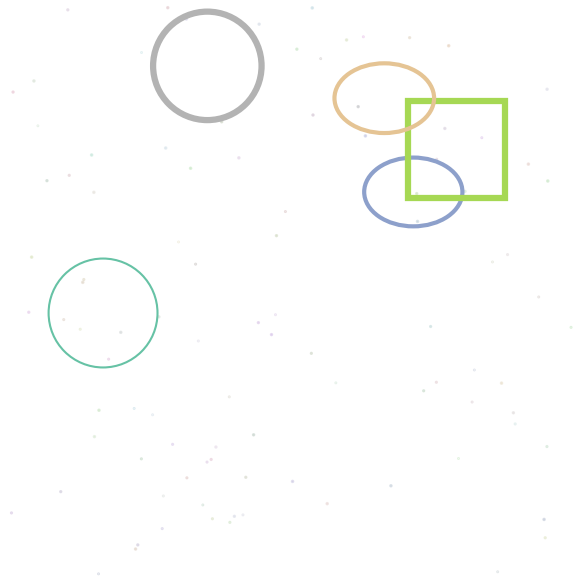[{"shape": "circle", "thickness": 1, "radius": 0.47, "center": [0.178, 0.457]}, {"shape": "oval", "thickness": 2, "radius": 0.43, "center": [0.716, 0.667]}, {"shape": "square", "thickness": 3, "radius": 0.42, "center": [0.791, 0.74]}, {"shape": "oval", "thickness": 2, "radius": 0.43, "center": [0.665, 0.829]}, {"shape": "circle", "thickness": 3, "radius": 0.47, "center": [0.359, 0.885]}]